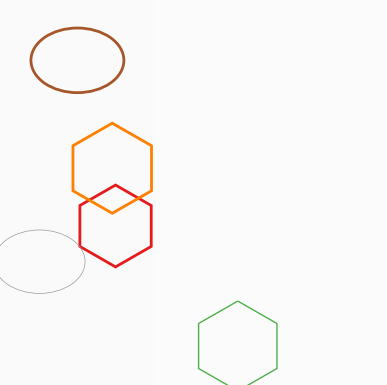[{"shape": "hexagon", "thickness": 2, "radius": 0.53, "center": [0.298, 0.413]}, {"shape": "hexagon", "thickness": 1, "radius": 0.58, "center": [0.614, 0.101]}, {"shape": "hexagon", "thickness": 2, "radius": 0.59, "center": [0.29, 0.563]}, {"shape": "oval", "thickness": 2, "radius": 0.6, "center": [0.2, 0.843]}, {"shape": "oval", "thickness": 0.5, "radius": 0.59, "center": [0.102, 0.32]}]